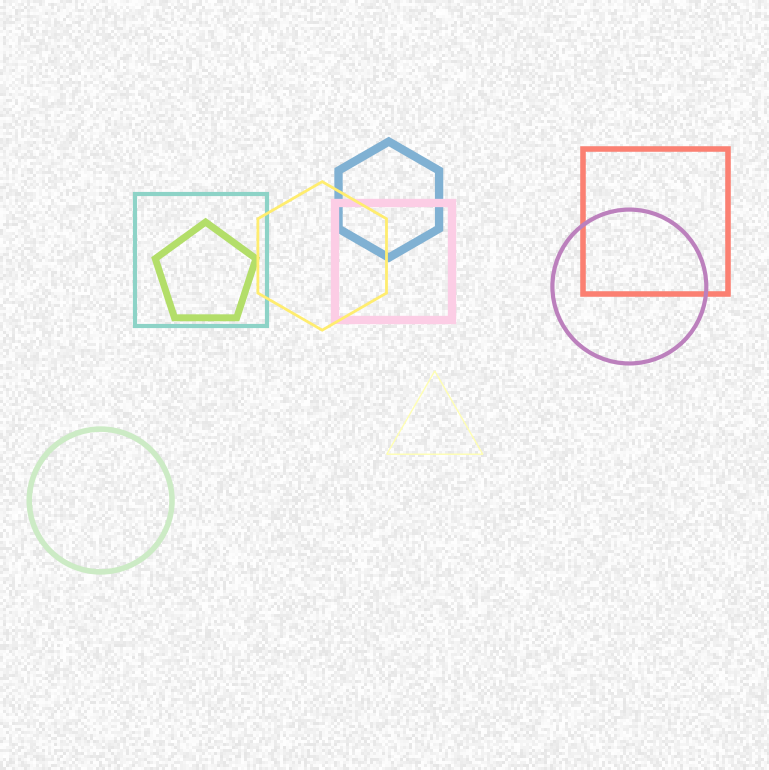[{"shape": "square", "thickness": 1.5, "radius": 0.43, "center": [0.261, 0.662]}, {"shape": "triangle", "thickness": 0.5, "radius": 0.36, "center": [0.565, 0.446]}, {"shape": "square", "thickness": 2, "radius": 0.47, "center": [0.851, 0.712]}, {"shape": "hexagon", "thickness": 3, "radius": 0.38, "center": [0.505, 0.741]}, {"shape": "pentagon", "thickness": 2.5, "radius": 0.34, "center": [0.267, 0.643]}, {"shape": "square", "thickness": 3, "radius": 0.38, "center": [0.511, 0.66]}, {"shape": "circle", "thickness": 1.5, "radius": 0.5, "center": [0.817, 0.628]}, {"shape": "circle", "thickness": 2, "radius": 0.46, "center": [0.131, 0.35]}, {"shape": "hexagon", "thickness": 1, "radius": 0.48, "center": [0.418, 0.668]}]